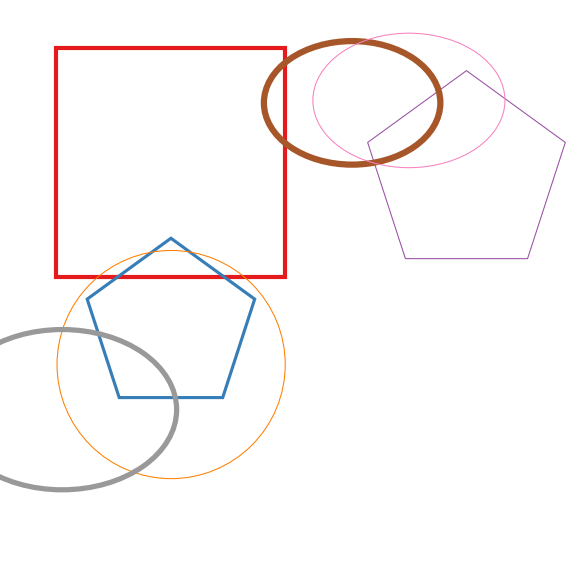[{"shape": "square", "thickness": 2, "radius": 0.99, "center": [0.295, 0.717]}, {"shape": "pentagon", "thickness": 1.5, "radius": 0.76, "center": [0.296, 0.434]}, {"shape": "pentagon", "thickness": 0.5, "radius": 0.9, "center": [0.808, 0.697]}, {"shape": "circle", "thickness": 0.5, "radius": 0.99, "center": [0.296, 0.368]}, {"shape": "oval", "thickness": 3, "radius": 0.76, "center": [0.61, 0.821]}, {"shape": "oval", "thickness": 0.5, "radius": 0.83, "center": [0.708, 0.825]}, {"shape": "oval", "thickness": 2.5, "radius": 0.99, "center": [0.108, 0.29]}]